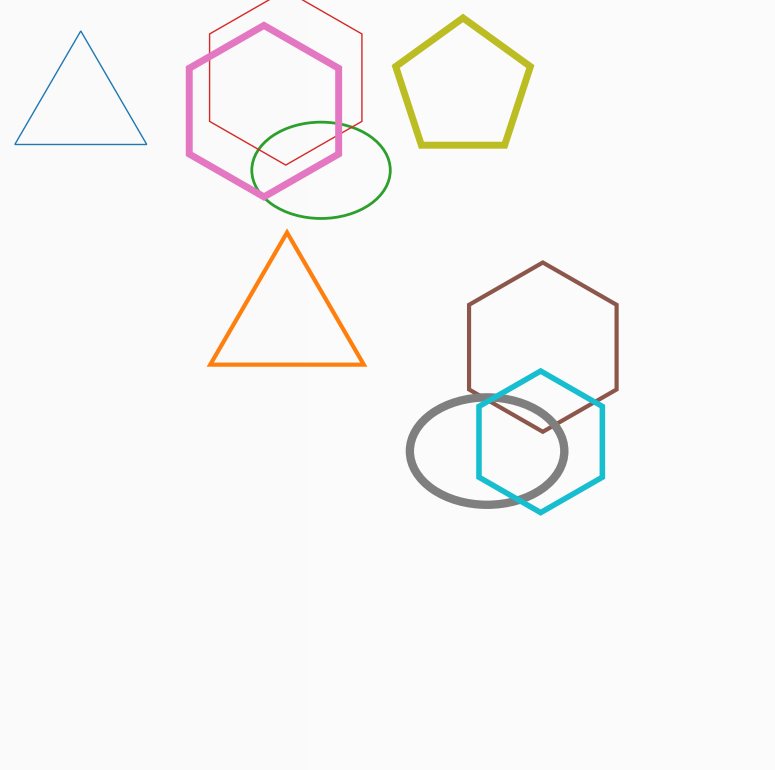[{"shape": "triangle", "thickness": 0.5, "radius": 0.49, "center": [0.104, 0.861]}, {"shape": "triangle", "thickness": 1.5, "radius": 0.57, "center": [0.37, 0.584]}, {"shape": "oval", "thickness": 1, "radius": 0.45, "center": [0.414, 0.779]}, {"shape": "hexagon", "thickness": 0.5, "radius": 0.57, "center": [0.369, 0.899]}, {"shape": "hexagon", "thickness": 1.5, "radius": 0.55, "center": [0.7, 0.549]}, {"shape": "hexagon", "thickness": 2.5, "radius": 0.56, "center": [0.341, 0.856]}, {"shape": "oval", "thickness": 3, "radius": 0.5, "center": [0.629, 0.414]}, {"shape": "pentagon", "thickness": 2.5, "radius": 0.46, "center": [0.597, 0.885]}, {"shape": "hexagon", "thickness": 2, "radius": 0.46, "center": [0.698, 0.426]}]